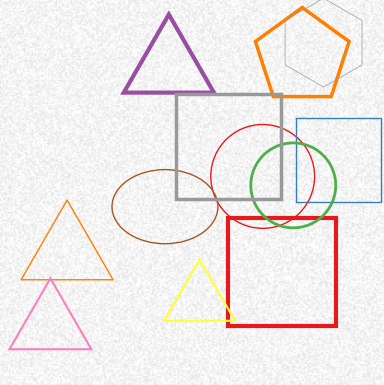[{"shape": "square", "thickness": 3, "radius": 0.7, "center": [0.732, 0.293]}, {"shape": "circle", "thickness": 1, "radius": 0.67, "center": [0.682, 0.542]}, {"shape": "square", "thickness": 1, "radius": 0.55, "center": [0.88, 0.585]}, {"shape": "circle", "thickness": 2, "radius": 0.55, "center": [0.762, 0.519]}, {"shape": "triangle", "thickness": 3, "radius": 0.68, "center": [0.439, 0.827]}, {"shape": "pentagon", "thickness": 2.5, "radius": 0.64, "center": [0.785, 0.853]}, {"shape": "triangle", "thickness": 1, "radius": 0.69, "center": [0.174, 0.342]}, {"shape": "triangle", "thickness": 1.5, "radius": 0.53, "center": [0.519, 0.22]}, {"shape": "oval", "thickness": 1, "radius": 0.69, "center": [0.428, 0.463]}, {"shape": "triangle", "thickness": 1.5, "radius": 0.61, "center": [0.131, 0.154]}, {"shape": "square", "thickness": 2.5, "radius": 0.68, "center": [0.593, 0.619]}, {"shape": "hexagon", "thickness": 0.5, "radius": 0.58, "center": [0.84, 0.889]}]